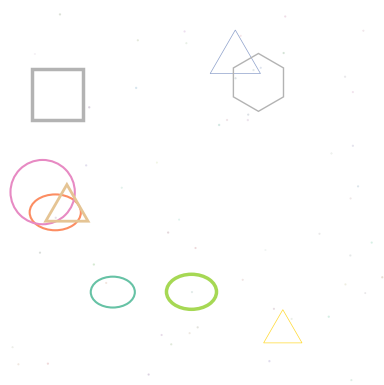[{"shape": "oval", "thickness": 1.5, "radius": 0.29, "center": [0.293, 0.241]}, {"shape": "oval", "thickness": 1.5, "radius": 0.33, "center": [0.144, 0.448]}, {"shape": "triangle", "thickness": 0.5, "radius": 0.38, "center": [0.611, 0.847]}, {"shape": "circle", "thickness": 1.5, "radius": 0.42, "center": [0.111, 0.501]}, {"shape": "oval", "thickness": 2.5, "radius": 0.33, "center": [0.497, 0.242]}, {"shape": "triangle", "thickness": 0.5, "radius": 0.29, "center": [0.735, 0.138]}, {"shape": "triangle", "thickness": 2, "radius": 0.32, "center": [0.174, 0.457]}, {"shape": "hexagon", "thickness": 1, "radius": 0.38, "center": [0.671, 0.786]}, {"shape": "square", "thickness": 2.5, "radius": 0.33, "center": [0.149, 0.755]}]